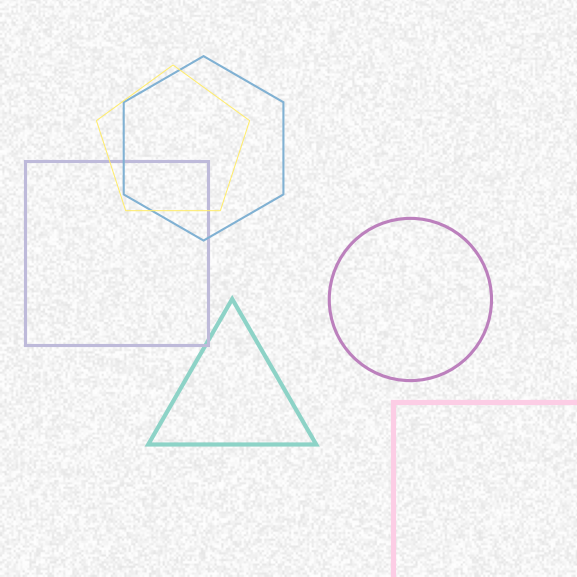[{"shape": "triangle", "thickness": 2, "radius": 0.84, "center": [0.402, 0.313]}, {"shape": "square", "thickness": 1.5, "radius": 0.79, "center": [0.202, 0.561]}, {"shape": "hexagon", "thickness": 1, "radius": 0.8, "center": [0.352, 0.742]}, {"shape": "square", "thickness": 2.5, "radius": 0.91, "center": [0.863, 0.12]}, {"shape": "circle", "thickness": 1.5, "radius": 0.7, "center": [0.711, 0.481]}, {"shape": "pentagon", "thickness": 0.5, "radius": 0.7, "center": [0.3, 0.747]}]